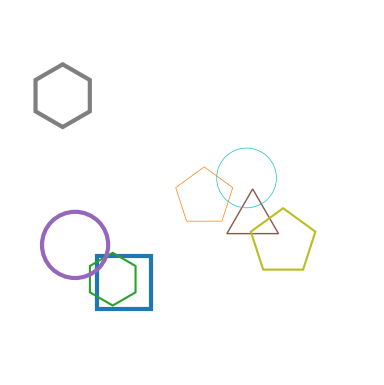[{"shape": "square", "thickness": 3, "radius": 0.35, "center": [0.323, 0.266]}, {"shape": "pentagon", "thickness": 0.5, "radius": 0.39, "center": [0.531, 0.489]}, {"shape": "hexagon", "thickness": 1.5, "radius": 0.34, "center": [0.293, 0.275]}, {"shape": "circle", "thickness": 3, "radius": 0.43, "center": [0.195, 0.364]}, {"shape": "triangle", "thickness": 1, "radius": 0.39, "center": [0.656, 0.432]}, {"shape": "hexagon", "thickness": 3, "radius": 0.41, "center": [0.163, 0.751]}, {"shape": "pentagon", "thickness": 1.5, "radius": 0.44, "center": [0.735, 0.371]}, {"shape": "circle", "thickness": 0.5, "radius": 0.39, "center": [0.64, 0.538]}]